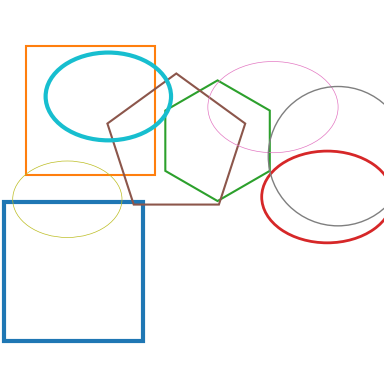[{"shape": "square", "thickness": 3, "radius": 0.91, "center": [0.191, 0.294]}, {"shape": "square", "thickness": 1.5, "radius": 0.83, "center": [0.234, 0.713]}, {"shape": "hexagon", "thickness": 1.5, "radius": 0.78, "center": [0.565, 0.634]}, {"shape": "oval", "thickness": 2, "radius": 0.85, "center": [0.85, 0.488]}, {"shape": "pentagon", "thickness": 1.5, "radius": 0.94, "center": [0.458, 0.621]}, {"shape": "oval", "thickness": 0.5, "radius": 0.85, "center": [0.709, 0.722]}, {"shape": "circle", "thickness": 1, "radius": 0.9, "center": [0.878, 0.594]}, {"shape": "oval", "thickness": 0.5, "radius": 0.71, "center": [0.175, 0.482]}, {"shape": "oval", "thickness": 3, "radius": 0.81, "center": [0.281, 0.749]}]